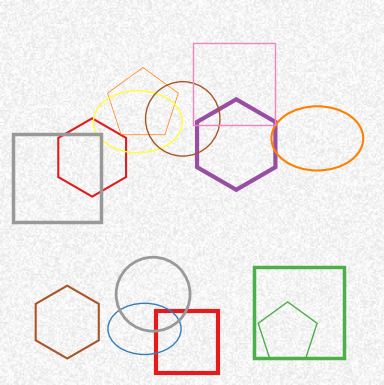[{"shape": "square", "thickness": 3, "radius": 0.4, "center": [0.486, 0.111]}, {"shape": "hexagon", "thickness": 1.5, "radius": 0.51, "center": [0.239, 0.591]}, {"shape": "oval", "thickness": 1, "radius": 0.48, "center": [0.375, 0.146]}, {"shape": "square", "thickness": 2.5, "radius": 0.59, "center": [0.776, 0.189]}, {"shape": "pentagon", "thickness": 1, "radius": 0.4, "center": [0.747, 0.135]}, {"shape": "hexagon", "thickness": 3, "radius": 0.59, "center": [0.614, 0.625]}, {"shape": "oval", "thickness": 1.5, "radius": 0.6, "center": [0.824, 0.641]}, {"shape": "pentagon", "thickness": 0.5, "radius": 0.48, "center": [0.371, 0.728]}, {"shape": "oval", "thickness": 1, "radius": 0.58, "center": [0.358, 0.684]}, {"shape": "circle", "thickness": 1, "radius": 0.48, "center": [0.475, 0.691]}, {"shape": "hexagon", "thickness": 1.5, "radius": 0.47, "center": [0.175, 0.163]}, {"shape": "square", "thickness": 1, "radius": 0.53, "center": [0.609, 0.781]}, {"shape": "circle", "thickness": 2, "radius": 0.48, "center": [0.398, 0.236]}, {"shape": "square", "thickness": 2.5, "radius": 0.57, "center": [0.149, 0.537]}]